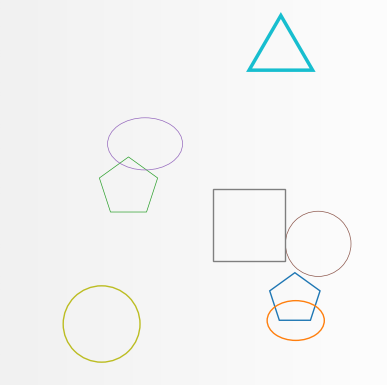[{"shape": "pentagon", "thickness": 1, "radius": 0.34, "center": [0.761, 0.223]}, {"shape": "oval", "thickness": 1, "radius": 0.37, "center": [0.763, 0.167]}, {"shape": "pentagon", "thickness": 0.5, "radius": 0.4, "center": [0.332, 0.513]}, {"shape": "oval", "thickness": 0.5, "radius": 0.48, "center": [0.374, 0.626]}, {"shape": "circle", "thickness": 0.5, "radius": 0.42, "center": [0.821, 0.367]}, {"shape": "square", "thickness": 1, "radius": 0.46, "center": [0.642, 0.415]}, {"shape": "circle", "thickness": 1, "radius": 0.5, "center": [0.262, 0.158]}, {"shape": "triangle", "thickness": 2.5, "radius": 0.47, "center": [0.725, 0.865]}]